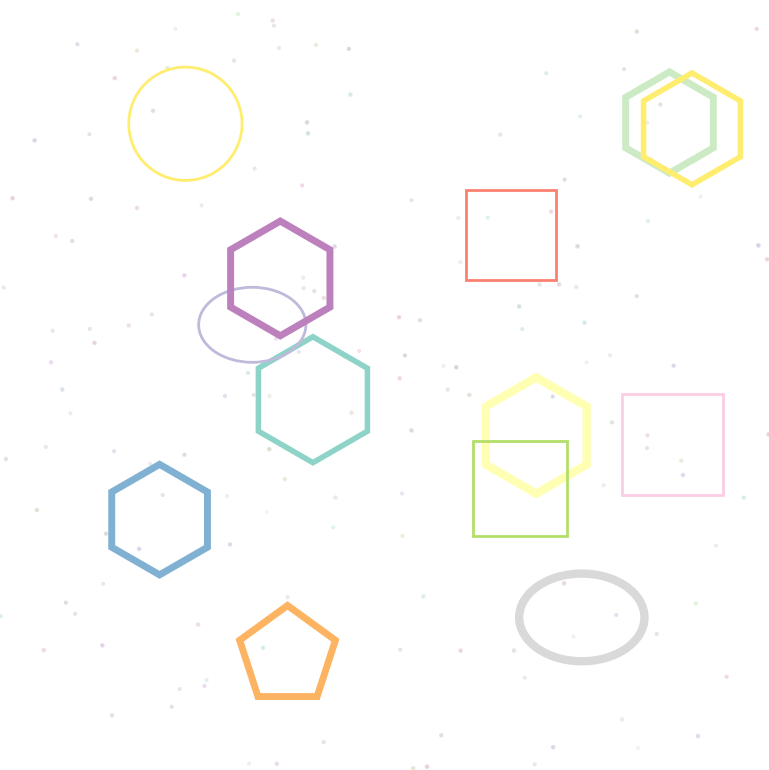[{"shape": "hexagon", "thickness": 2, "radius": 0.41, "center": [0.406, 0.481]}, {"shape": "hexagon", "thickness": 3, "radius": 0.38, "center": [0.696, 0.434]}, {"shape": "oval", "thickness": 1, "radius": 0.35, "center": [0.328, 0.578]}, {"shape": "square", "thickness": 1, "radius": 0.29, "center": [0.664, 0.695]}, {"shape": "hexagon", "thickness": 2.5, "radius": 0.36, "center": [0.207, 0.325]}, {"shape": "pentagon", "thickness": 2.5, "radius": 0.33, "center": [0.373, 0.148]}, {"shape": "square", "thickness": 1, "radius": 0.31, "center": [0.675, 0.366]}, {"shape": "square", "thickness": 1, "radius": 0.33, "center": [0.874, 0.423]}, {"shape": "oval", "thickness": 3, "radius": 0.41, "center": [0.756, 0.198]}, {"shape": "hexagon", "thickness": 2.5, "radius": 0.37, "center": [0.364, 0.638]}, {"shape": "hexagon", "thickness": 2.5, "radius": 0.33, "center": [0.87, 0.841]}, {"shape": "circle", "thickness": 1, "radius": 0.37, "center": [0.241, 0.839]}, {"shape": "hexagon", "thickness": 2, "radius": 0.36, "center": [0.899, 0.833]}]